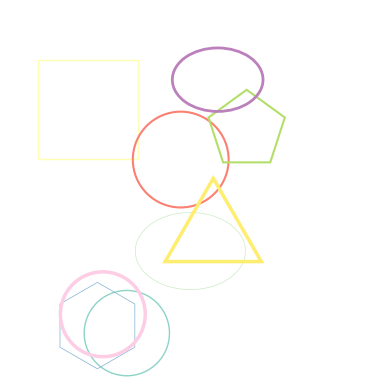[{"shape": "circle", "thickness": 1, "radius": 0.55, "center": [0.329, 0.135]}, {"shape": "square", "thickness": 1, "radius": 0.64, "center": [0.229, 0.716]}, {"shape": "circle", "thickness": 1.5, "radius": 0.62, "center": [0.469, 0.586]}, {"shape": "hexagon", "thickness": 0.5, "radius": 0.56, "center": [0.253, 0.154]}, {"shape": "pentagon", "thickness": 1.5, "radius": 0.52, "center": [0.641, 0.663]}, {"shape": "circle", "thickness": 2.5, "radius": 0.55, "center": [0.267, 0.184]}, {"shape": "oval", "thickness": 2, "radius": 0.59, "center": [0.565, 0.793]}, {"shape": "oval", "thickness": 0.5, "radius": 0.72, "center": [0.494, 0.348]}, {"shape": "triangle", "thickness": 2.5, "radius": 0.72, "center": [0.554, 0.393]}]